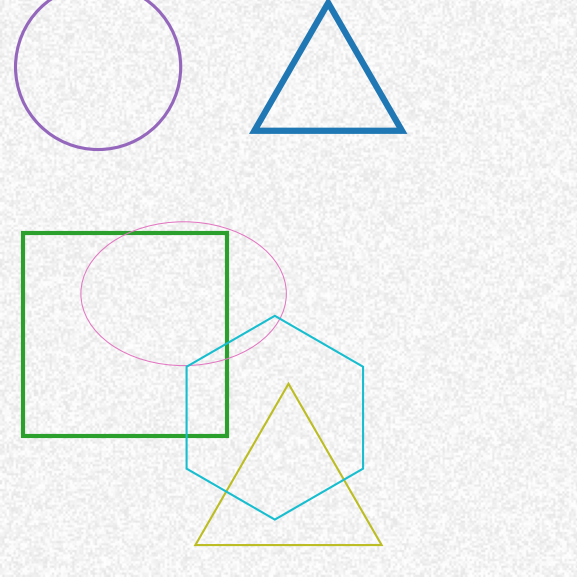[{"shape": "triangle", "thickness": 3, "radius": 0.74, "center": [0.568, 0.846]}, {"shape": "square", "thickness": 2, "radius": 0.88, "center": [0.216, 0.42]}, {"shape": "circle", "thickness": 1.5, "radius": 0.72, "center": [0.17, 0.883]}, {"shape": "oval", "thickness": 0.5, "radius": 0.89, "center": [0.318, 0.491]}, {"shape": "triangle", "thickness": 1, "radius": 0.93, "center": [0.5, 0.148]}, {"shape": "hexagon", "thickness": 1, "radius": 0.88, "center": [0.476, 0.276]}]